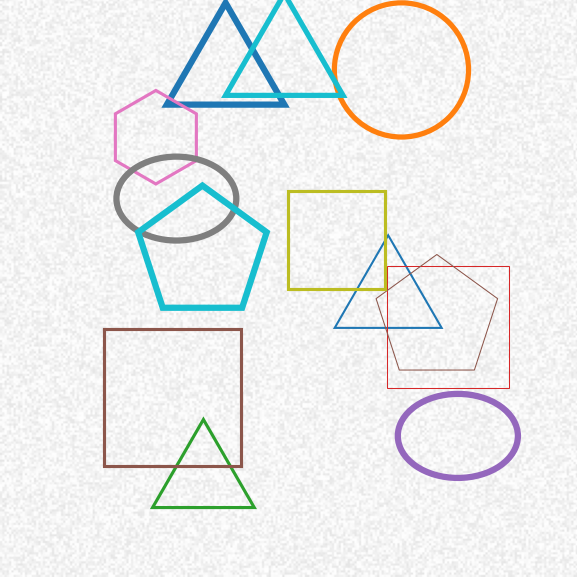[{"shape": "triangle", "thickness": 3, "radius": 0.59, "center": [0.391, 0.877]}, {"shape": "triangle", "thickness": 1, "radius": 0.53, "center": [0.672, 0.485]}, {"shape": "circle", "thickness": 2.5, "radius": 0.58, "center": [0.695, 0.878]}, {"shape": "triangle", "thickness": 1.5, "radius": 0.51, "center": [0.352, 0.171]}, {"shape": "square", "thickness": 0.5, "radius": 0.53, "center": [0.776, 0.433]}, {"shape": "oval", "thickness": 3, "radius": 0.52, "center": [0.793, 0.244]}, {"shape": "square", "thickness": 1.5, "radius": 0.59, "center": [0.299, 0.311]}, {"shape": "pentagon", "thickness": 0.5, "radius": 0.55, "center": [0.756, 0.448]}, {"shape": "hexagon", "thickness": 1.5, "radius": 0.4, "center": [0.27, 0.762]}, {"shape": "oval", "thickness": 3, "radius": 0.52, "center": [0.305, 0.655]}, {"shape": "square", "thickness": 1.5, "radius": 0.42, "center": [0.583, 0.584]}, {"shape": "triangle", "thickness": 2.5, "radius": 0.59, "center": [0.492, 0.893]}, {"shape": "pentagon", "thickness": 3, "radius": 0.58, "center": [0.351, 0.561]}]